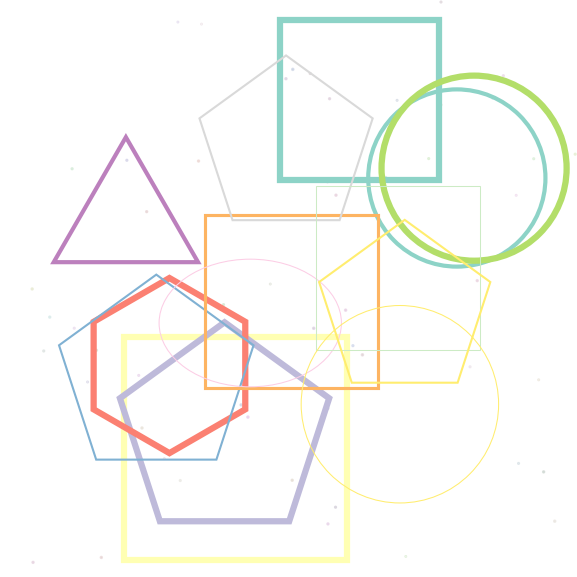[{"shape": "square", "thickness": 3, "radius": 0.69, "center": [0.623, 0.826]}, {"shape": "circle", "thickness": 2, "radius": 0.77, "center": [0.791, 0.691]}, {"shape": "square", "thickness": 3, "radius": 0.96, "center": [0.408, 0.222]}, {"shape": "pentagon", "thickness": 3, "radius": 0.95, "center": [0.389, 0.251]}, {"shape": "hexagon", "thickness": 3, "radius": 0.76, "center": [0.293, 0.366]}, {"shape": "pentagon", "thickness": 1, "radius": 0.89, "center": [0.271, 0.347]}, {"shape": "square", "thickness": 1.5, "radius": 0.75, "center": [0.505, 0.478]}, {"shape": "circle", "thickness": 3, "radius": 0.8, "center": [0.821, 0.708]}, {"shape": "oval", "thickness": 0.5, "radius": 0.79, "center": [0.433, 0.44]}, {"shape": "pentagon", "thickness": 1, "radius": 0.79, "center": [0.495, 0.745]}, {"shape": "triangle", "thickness": 2, "radius": 0.72, "center": [0.218, 0.617]}, {"shape": "square", "thickness": 0.5, "radius": 0.71, "center": [0.689, 0.535]}, {"shape": "pentagon", "thickness": 1, "radius": 0.78, "center": [0.701, 0.463]}, {"shape": "circle", "thickness": 0.5, "radius": 0.85, "center": [0.692, 0.299]}]